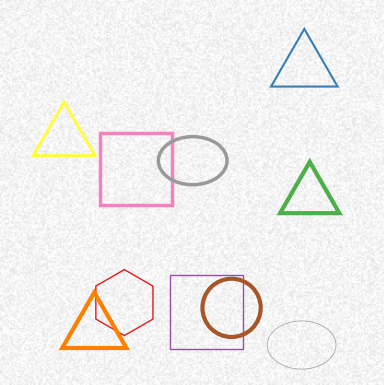[{"shape": "hexagon", "thickness": 1, "radius": 0.43, "center": [0.323, 0.214]}, {"shape": "triangle", "thickness": 1.5, "radius": 0.5, "center": [0.79, 0.825]}, {"shape": "triangle", "thickness": 3, "radius": 0.44, "center": [0.805, 0.491]}, {"shape": "square", "thickness": 1, "radius": 0.48, "center": [0.536, 0.189]}, {"shape": "triangle", "thickness": 3, "radius": 0.48, "center": [0.245, 0.144]}, {"shape": "triangle", "thickness": 2, "radius": 0.46, "center": [0.167, 0.642]}, {"shape": "circle", "thickness": 3, "radius": 0.38, "center": [0.601, 0.2]}, {"shape": "square", "thickness": 2.5, "radius": 0.47, "center": [0.353, 0.561]}, {"shape": "oval", "thickness": 2.5, "radius": 0.45, "center": [0.501, 0.583]}, {"shape": "oval", "thickness": 0.5, "radius": 0.45, "center": [0.783, 0.104]}]